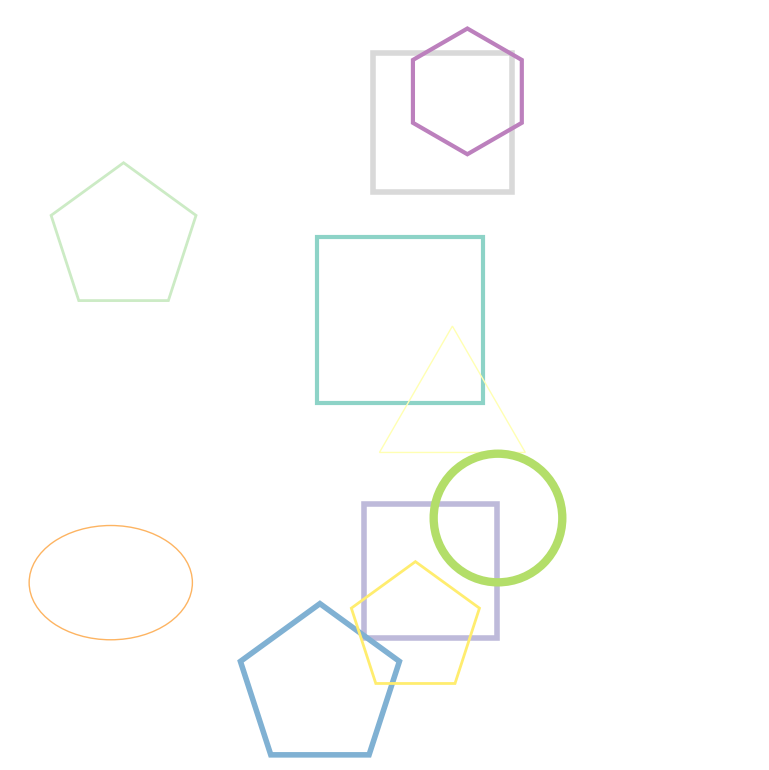[{"shape": "square", "thickness": 1.5, "radius": 0.54, "center": [0.52, 0.585]}, {"shape": "triangle", "thickness": 0.5, "radius": 0.55, "center": [0.588, 0.467]}, {"shape": "square", "thickness": 2, "radius": 0.43, "center": [0.559, 0.258]}, {"shape": "pentagon", "thickness": 2, "radius": 0.54, "center": [0.415, 0.108]}, {"shape": "oval", "thickness": 0.5, "radius": 0.53, "center": [0.144, 0.243]}, {"shape": "circle", "thickness": 3, "radius": 0.42, "center": [0.647, 0.327]}, {"shape": "square", "thickness": 2, "radius": 0.45, "center": [0.575, 0.841]}, {"shape": "hexagon", "thickness": 1.5, "radius": 0.41, "center": [0.607, 0.881]}, {"shape": "pentagon", "thickness": 1, "radius": 0.49, "center": [0.16, 0.69]}, {"shape": "pentagon", "thickness": 1, "radius": 0.44, "center": [0.539, 0.183]}]